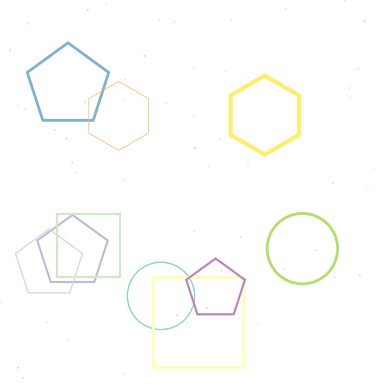[{"shape": "circle", "thickness": 1, "radius": 0.44, "center": [0.418, 0.231]}, {"shape": "square", "thickness": 2, "radius": 0.58, "center": [0.514, 0.164]}, {"shape": "pentagon", "thickness": 1.5, "radius": 0.48, "center": [0.188, 0.345]}, {"shape": "pentagon", "thickness": 2, "radius": 0.56, "center": [0.177, 0.777]}, {"shape": "hexagon", "thickness": 0.5, "radius": 0.45, "center": [0.308, 0.699]}, {"shape": "circle", "thickness": 2, "radius": 0.46, "center": [0.785, 0.354]}, {"shape": "pentagon", "thickness": 1, "radius": 0.46, "center": [0.127, 0.313]}, {"shape": "pentagon", "thickness": 1.5, "radius": 0.4, "center": [0.56, 0.248]}, {"shape": "square", "thickness": 1.5, "radius": 0.41, "center": [0.23, 0.362]}, {"shape": "hexagon", "thickness": 3, "radius": 0.51, "center": [0.688, 0.701]}]